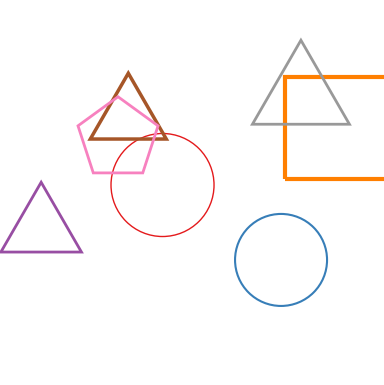[{"shape": "circle", "thickness": 1, "radius": 0.67, "center": [0.422, 0.519]}, {"shape": "circle", "thickness": 1.5, "radius": 0.6, "center": [0.73, 0.325]}, {"shape": "triangle", "thickness": 2, "radius": 0.6, "center": [0.107, 0.406]}, {"shape": "square", "thickness": 3, "radius": 0.66, "center": [0.874, 0.668]}, {"shape": "triangle", "thickness": 2.5, "radius": 0.57, "center": [0.333, 0.696]}, {"shape": "pentagon", "thickness": 2, "radius": 0.55, "center": [0.307, 0.639]}, {"shape": "triangle", "thickness": 2, "radius": 0.73, "center": [0.782, 0.75]}]